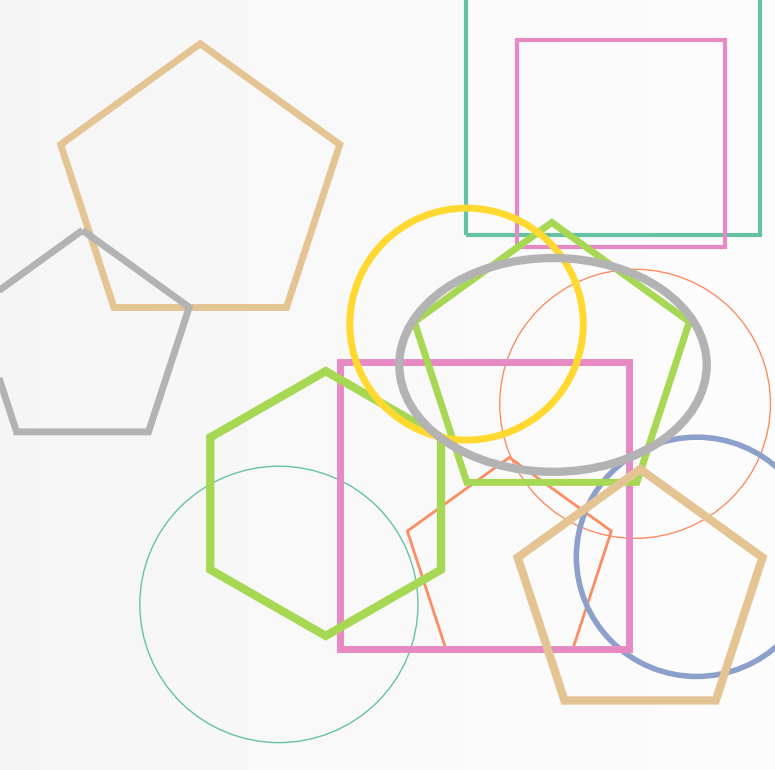[{"shape": "square", "thickness": 1.5, "radius": 0.95, "center": [0.791, 0.884]}, {"shape": "circle", "thickness": 0.5, "radius": 0.9, "center": [0.36, 0.215]}, {"shape": "pentagon", "thickness": 1, "radius": 0.69, "center": [0.657, 0.267]}, {"shape": "circle", "thickness": 0.5, "radius": 0.87, "center": [0.819, 0.476]}, {"shape": "circle", "thickness": 2, "radius": 0.78, "center": [0.899, 0.277]}, {"shape": "square", "thickness": 2.5, "radius": 0.93, "center": [0.625, 0.343]}, {"shape": "square", "thickness": 1.5, "radius": 0.67, "center": [0.802, 0.813]}, {"shape": "pentagon", "thickness": 2.5, "radius": 0.93, "center": [0.712, 0.525]}, {"shape": "hexagon", "thickness": 3, "radius": 0.86, "center": [0.42, 0.346]}, {"shape": "circle", "thickness": 2.5, "radius": 0.75, "center": [0.602, 0.579]}, {"shape": "pentagon", "thickness": 2.5, "radius": 0.95, "center": [0.258, 0.754]}, {"shape": "pentagon", "thickness": 3, "radius": 0.83, "center": [0.826, 0.225]}, {"shape": "pentagon", "thickness": 2.5, "radius": 0.72, "center": [0.106, 0.556]}, {"shape": "oval", "thickness": 3, "radius": 0.99, "center": [0.714, 0.526]}]